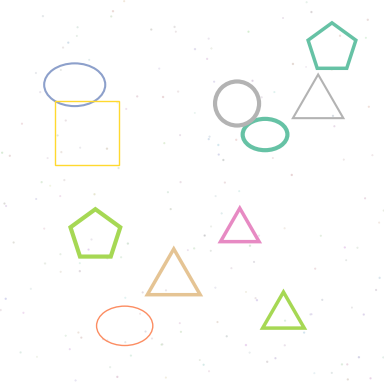[{"shape": "pentagon", "thickness": 2.5, "radius": 0.33, "center": [0.862, 0.875]}, {"shape": "oval", "thickness": 3, "radius": 0.29, "center": [0.688, 0.651]}, {"shape": "oval", "thickness": 1, "radius": 0.37, "center": [0.324, 0.154]}, {"shape": "oval", "thickness": 1.5, "radius": 0.4, "center": [0.194, 0.78]}, {"shape": "triangle", "thickness": 2.5, "radius": 0.29, "center": [0.623, 0.401]}, {"shape": "pentagon", "thickness": 3, "radius": 0.34, "center": [0.248, 0.389]}, {"shape": "triangle", "thickness": 2.5, "radius": 0.31, "center": [0.736, 0.179]}, {"shape": "square", "thickness": 1, "radius": 0.42, "center": [0.225, 0.654]}, {"shape": "triangle", "thickness": 2.5, "radius": 0.4, "center": [0.451, 0.274]}, {"shape": "triangle", "thickness": 1.5, "radius": 0.38, "center": [0.826, 0.731]}, {"shape": "circle", "thickness": 3, "radius": 0.29, "center": [0.616, 0.731]}]